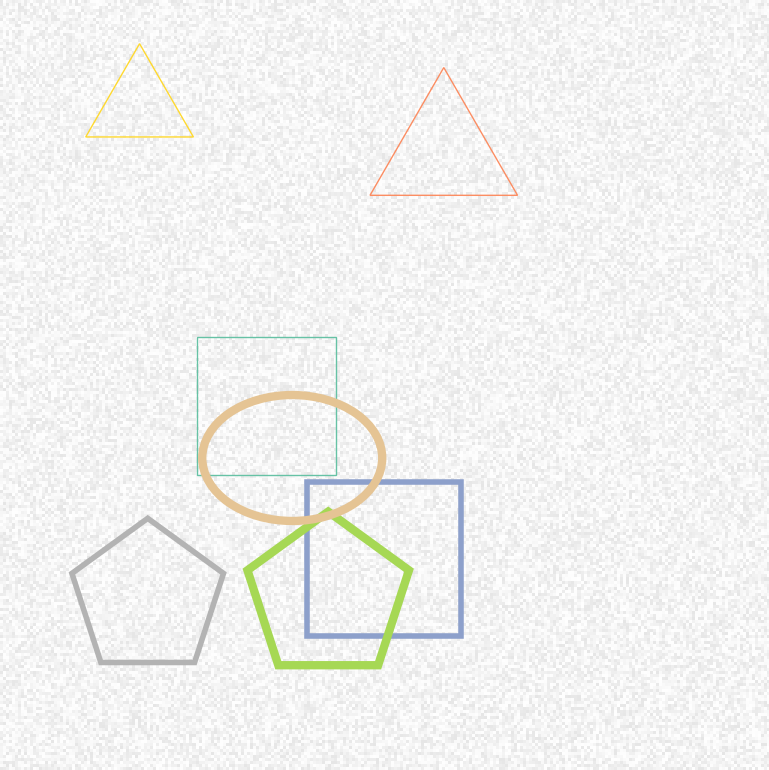[{"shape": "square", "thickness": 0.5, "radius": 0.45, "center": [0.346, 0.472]}, {"shape": "triangle", "thickness": 0.5, "radius": 0.55, "center": [0.576, 0.802]}, {"shape": "square", "thickness": 2, "radius": 0.5, "center": [0.499, 0.274]}, {"shape": "pentagon", "thickness": 3, "radius": 0.55, "center": [0.426, 0.225]}, {"shape": "triangle", "thickness": 0.5, "radius": 0.4, "center": [0.181, 0.863]}, {"shape": "oval", "thickness": 3, "radius": 0.58, "center": [0.38, 0.405]}, {"shape": "pentagon", "thickness": 2, "radius": 0.52, "center": [0.192, 0.223]}]